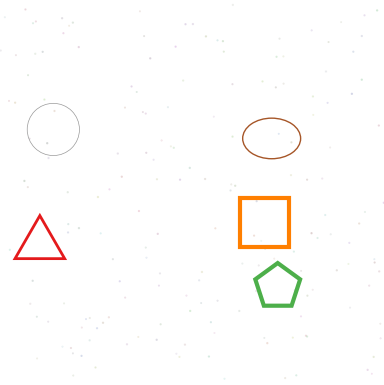[{"shape": "triangle", "thickness": 2, "radius": 0.37, "center": [0.104, 0.365]}, {"shape": "pentagon", "thickness": 3, "radius": 0.31, "center": [0.721, 0.255]}, {"shape": "square", "thickness": 3, "radius": 0.32, "center": [0.687, 0.421]}, {"shape": "oval", "thickness": 1, "radius": 0.38, "center": [0.706, 0.64]}, {"shape": "circle", "thickness": 0.5, "radius": 0.34, "center": [0.139, 0.664]}]